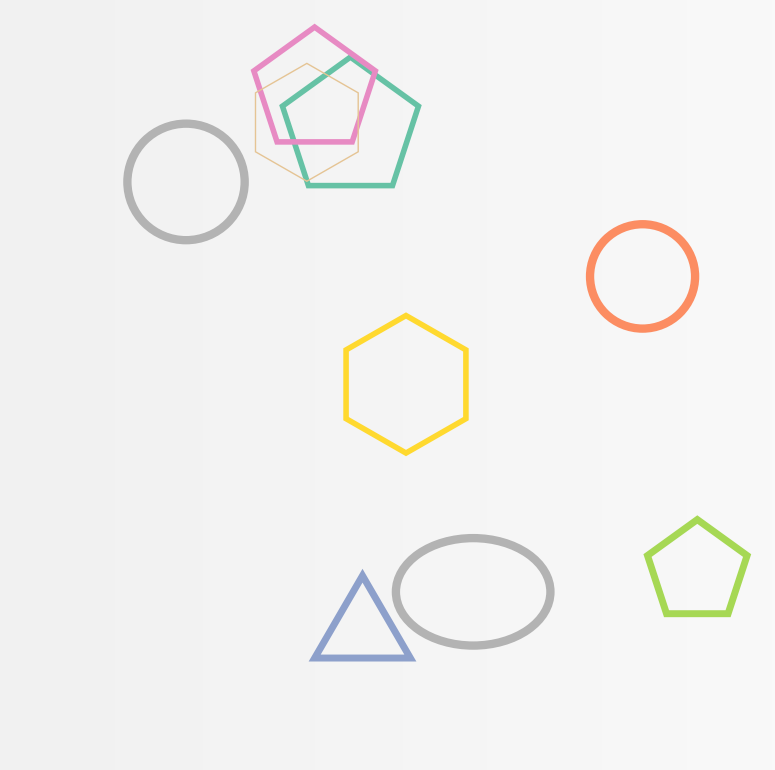[{"shape": "pentagon", "thickness": 2, "radius": 0.46, "center": [0.452, 0.834]}, {"shape": "circle", "thickness": 3, "radius": 0.34, "center": [0.829, 0.641]}, {"shape": "triangle", "thickness": 2.5, "radius": 0.36, "center": [0.468, 0.181]}, {"shape": "pentagon", "thickness": 2, "radius": 0.41, "center": [0.406, 0.882]}, {"shape": "pentagon", "thickness": 2.5, "radius": 0.34, "center": [0.9, 0.258]}, {"shape": "hexagon", "thickness": 2, "radius": 0.45, "center": [0.524, 0.501]}, {"shape": "hexagon", "thickness": 0.5, "radius": 0.38, "center": [0.396, 0.841]}, {"shape": "circle", "thickness": 3, "radius": 0.38, "center": [0.24, 0.764]}, {"shape": "oval", "thickness": 3, "radius": 0.5, "center": [0.611, 0.231]}]